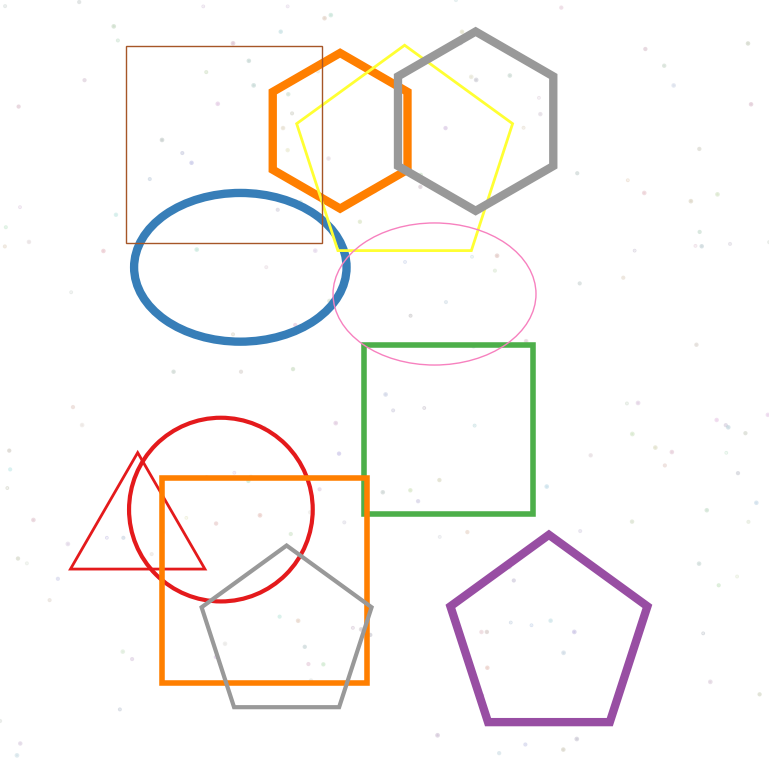[{"shape": "triangle", "thickness": 1, "radius": 0.5, "center": [0.179, 0.311]}, {"shape": "circle", "thickness": 1.5, "radius": 0.6, "center": [0.287, 0.338]}, {"shape": "oval", "thickness": 3, "radius": 0.69, "center": [0.312, 0.653]}, {"shape": "square", "thickness": 2, "radius": 0.55, "center": [0.583, 0.442]}, {"shape": "pentagon", "thickness": 3, "radius": 0.67, "center": [0.713, 0.171]}, {"shape": "square", "thickness": 2, "radius": 0.67, "center": [0.343, 0.246]}, {"shape": "hexagon", "thickness": 3, "radius": 0.51, "center": [0.442, 0.83]}, {"shape": "pentagon", "thickness": 1, "radius": 0.74, "center": [0.525, 0.794]}, {"shape": "square", "thickness": 0.5, "radius": 0.64, "center": [0.291, 0.813]}, {"shape": "oval", "thickness": 0.5, "radius": 0.66, "center": [0.564, 0.618]}, {"shape": "pentagon", "thickness": 1.5, "radius": 0.58, "center": [0.372, 0.175]}, {"shape": "hexagon", "thickness": 3, "radius": 0.58, "center": [0.618, 0.843]}]